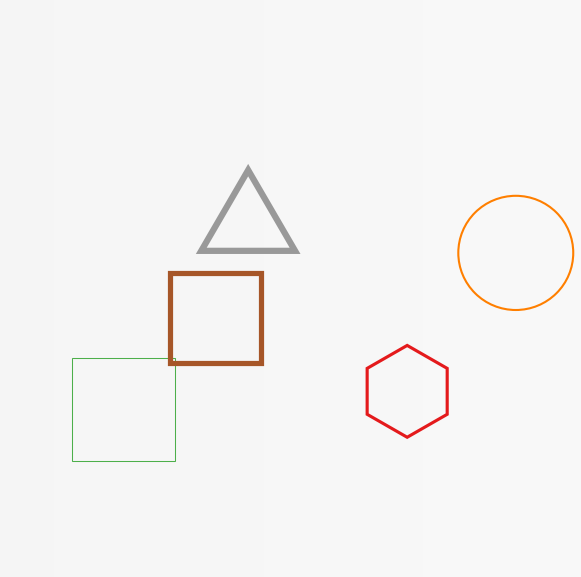[{"shape": "hexagon", "thickness": 1.5, "radius": 0.4, "center": [0.701, 0.321]}, {"shape": "square", "thickness": 0.5, "radius": 0.45, "center": [0.212, 0.291]}, {"shape": "circle", "thickness": 1, "radius": 0.49, "center": [0.887, 0.561]}, {"shape": "square", "thickness": 2.5, "radius": 0.39, "center": [0.371, 0.448]}, {"shape": "triangle", "thickness": 3, "radius": 0.47, "center": [0.427, 0.611]}]